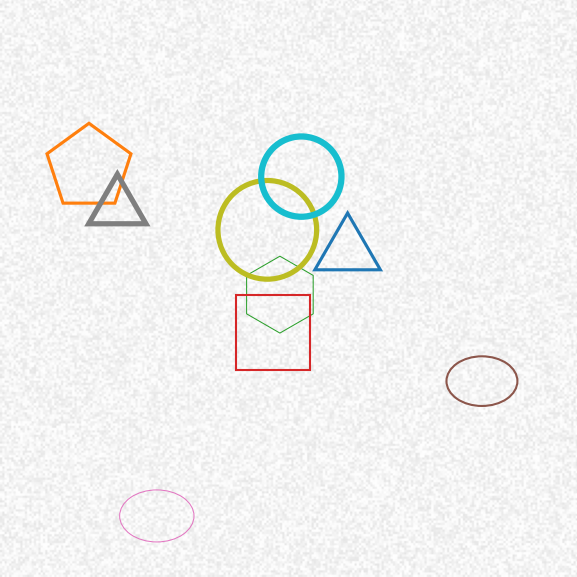[{"shape": "triangle", "thickness": 1.5, "radius": 0.33, "center": [0.602, 0.565]}, {"shape": "pentagon", "thickness": 1.5, "radius": 0.38, "center": [0.154, 0.709]}, {"shape": "hexagon", "thickness": 0.5, "radius": 0.33, "center": [0.485, 0.489]}, {"shape": "square", "thickness": 1, "radius": 0.32, "center": [0.473, 0.424]}, {"shape": "oval", "thickness": 1, "radius": 0.31, "center": [0.835, 0.339]}, {"shape": "oval", "thickness": 0.5, "radius": 0.32, "center": [0.272, 0.106]}, {"shape": "triangle", "thickness": 2.5, "radius": 0.29, "center": [0.203, 0.64]}, {"shape": "circle", "thickness": 2.5, "radius": 0.43, "center": [0.463, 0.601]}, {"shape": "circle", "thickness": 3, "radius": 0.35, "center": [0.522, 0.693]}]